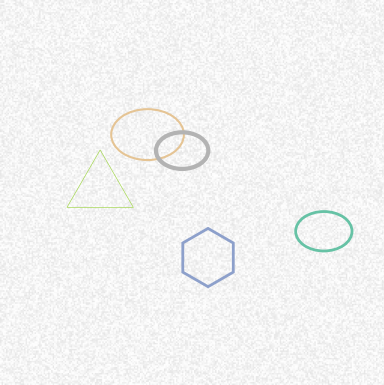[{"shape": "oval", "thickness": 2, "radius": 0.37, "center": [0.841, 0.399]}, {"shape": "hexagon", "thickness": 2, "radius": 0.38, "center": [0.54, 0.331]}, {"shape": "triangle", "thickness": 0.5, "radius": 0.5, "center": [0.26, 0.511]}, {"shape": "oval", "thickness": 1.5, "radius": 0.47, "center": [0.383, 0.65]}, {"shape": "oval", "thickness": 3, "radius": 0.34, "center": [0.473, 0.609]}]